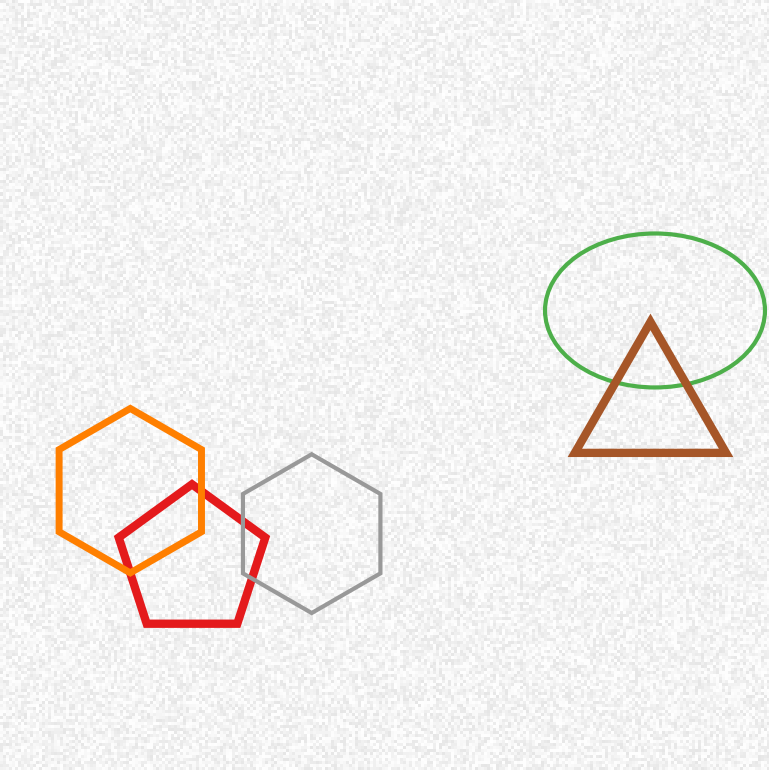[{"shape": "pentagon", "thickness": 3, "radius": 0.5, "center": [0.249, 0.271]}, {"shape": "oval", "thickness": 1.5, "radius": 0.71, "center": [0.851, 0.597]}, {"shape": "hexagon", "thickness": 2.5, "radius": 0.53, "center": [0.169, 0.363]}, {"shape": "triangle", "thickness": 3, "radius": 0.57, "center": [0.845, 0.469]}, {"shape": "hexagon", "thickness": 1.5, "radius": 0.52, "center": [0.405, 0.307]}]